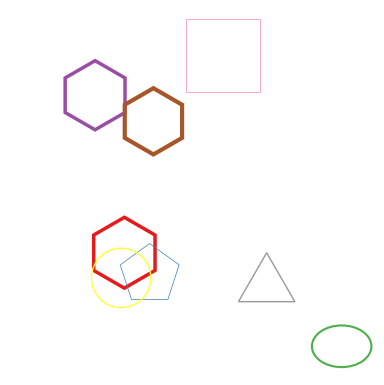[{"shape": "hexagon", "thickness": 2.5, "radius": 0.46, "center": [0.323, 0.344]}, {"shape": "pentagon", "thickness": 0.5, "radius": 0.4, "center": [0.389, 0.287]}, {"shape": "oval", "thickness": 1.5, "radius": 0.39, "center": [0.887, 0.101]}, {"shape": "hexagon", "thickness": 2.5, "radius": 0.45, "center": [0.247, 0.753]}, {"shape": "circle", "thickness": 1, "radius": 0.39, "center": [0.315, 0.278]}, {"shape": "hexagon", "thickness": 3, "radius": 0.43, "center": [0.399, 0.685]}, {"shape": "square", "thickness": 0.5, "radius": 0.48, "center": [0.579, 0.855]}, {"shape": "triangle", "thickness": 1, "radius": 0.42, "center": [0.693, 0.259]}]